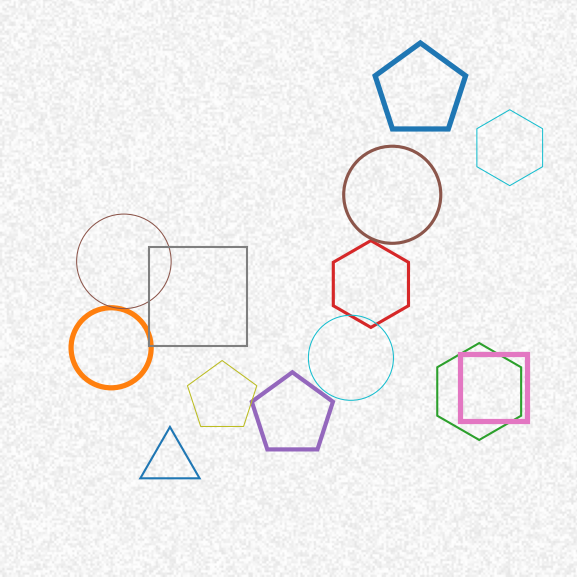[{"shape": "triangle", "thickness": 1, "radius": 0.3, "center": [0.294, 0.201]}, {"shape": "pentagon", "thickness": 2.5, "radius": 0.41, "center": [0.728, 0.842]}, {"shape": "circle", "thickness": 2.5, "radius": 0.35, "center": [0.192, 0.397]}, {"shape": "hexagon", "thickness": 1, "radius": 0.42, "center": [0.83, 0.321]}, {"shape": "hexagon", "thickness": 1.5, "radius": 0.38, "center": [0.642, 0.507]}, {"shape": "pentagon", "thickness": 2, "radius": 0.37, "center": [0.506, 0.281]}, {"shape": "circle", "thickness": 0.5, "radius": 0.41, "center": [0.215, 0.547]}, {"shape": "circle", "thickness": 1.5, "radius": 0.42, "center": [0.679, 0.662]}, {"shape": "square", "thickness": 2.5, "radius": 0.29, "center": [0.855, 0.329]}, {"shape": "square", "thickness": 1, "radius": 0.43, "center": [0.343, 0.485]}, {"shape": "pentagon", "thickness": 0.5, "radius": 0.32, "center": [0.385, 0.312]}, {"shape": "circle", "thickness": 0.5, "radius": 0.37, "center": [0.608, 0.38]}, {"shape": "hexagon", "thickness": 0.5, "radius": 0.33, "center": [0.883, 0.743]}]